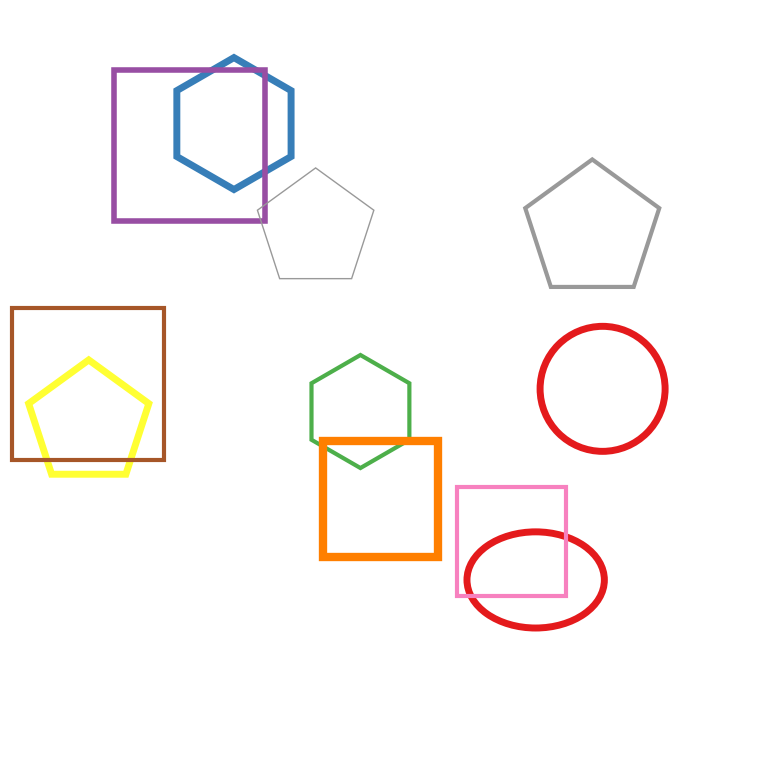[{"shape": "circle", "thickness": 2.5, "radius": 0.41, "center": [0.783, 0.495]}, {"shape": "oval", "thickness": 2.5, "radius": 0.45, "center": [0.696, 0.247]}, {"shape": "hexagon", "thickness": 2.5, "radius": 0.43, "center": [0.304, 0.84]}, {"shape": "hexagon", "thickness": 1.5, "radius": 0.37, "center": [0.468, 0.466]}, {"shape": "square", "thickness": 2, "radius": 0.49, "center": [0.246, 0.811]}, {"shape": "square", "thickness": 3, "radius": 0.37, "center": [0.494, 0.352]}, {"shape": "pentagon", "thickness": 2.5, "radius": 0.41, "center": [0.115, 0.45]}, {"shape": "square", "thickness": 1.5, "radius": 0.49, "center": [0.115, 0.501]}, {"shape": "square", "thickness": 1.5, "radius": 0.35, "center": [0.664, 0.297]}, {"shape": "pentagon", "thickness": 0.5, "radius": 0.4, "center": [0.41, 0.702]}, {"shape": "pentagon", "thickness": 1.5, "radius": 0.46, "center": [0.769, 0.701]}]